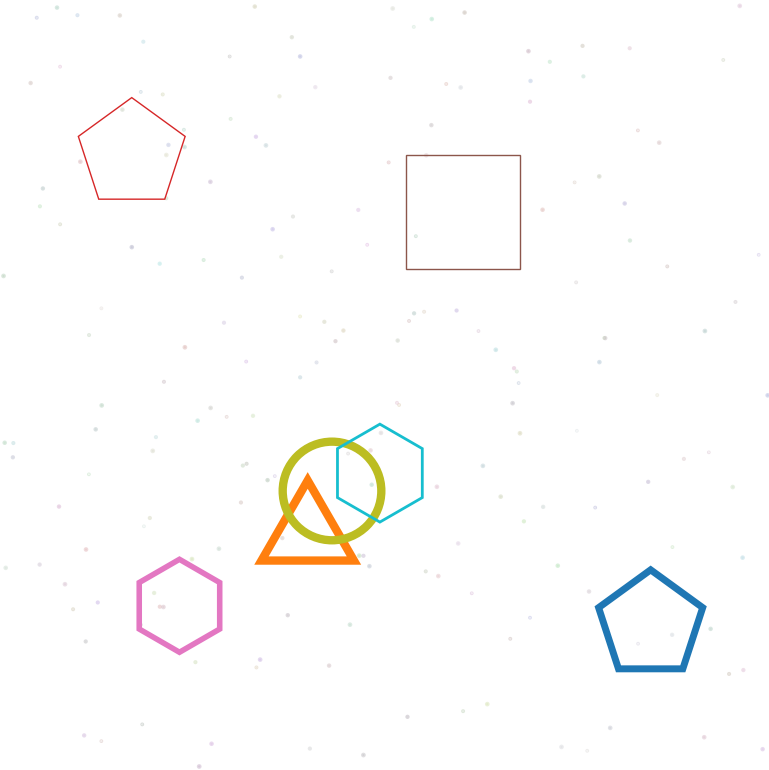[{"shape": "pentagon", "thickness": 2.5, "radius": 0.36, "center": [0.845, 0.189]}, {"shape": "triangle", "thickness": 3, "radius": 0.35, "center": [0.4, 0.307]}, {"shape": "pentagon", "thickness": 0.5, "radius": 0.36, "center": [0.171, 0.8]}, {"shape": "square", "thickness": 0.5, "radius": 0.37, "center": [0.602, 0.725]}, {"shape": "hexagon", "thickness": 2, "radius": 0.3, "center": [0.233, 0.213]}, {"shape": "circle", "thickness": 3, "radius": 0.32, "center": [0.431, 0.362]}, {"shape": "hexagon", "thickness": 1, "radius": 0.32, "center": [0.493, 0.386]}]